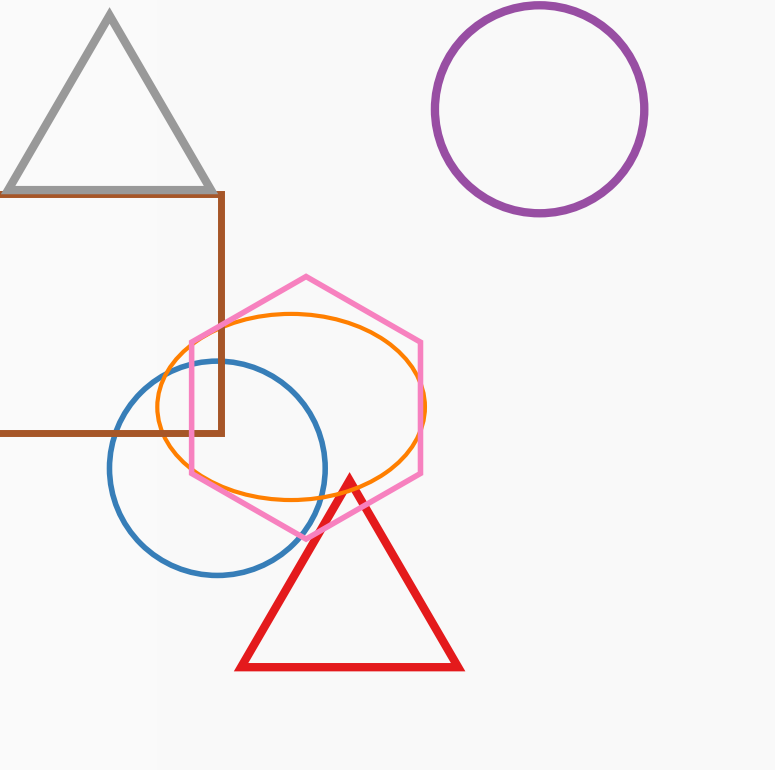[{"shape": "triangle", "thickness": 3, "radius": 0.81, "center": [0.451, 0.214]}, {"shape": "circle", "thickness": 2, "radius": 0.7, "center": [0.28, 0.392]}, {"shape": "circle", "thickness": 3, "radius": 0.68, "center": [0.696, 0.858]}, {"shape": "oval", "thickness": 1.5, "radius": 0.86, "center": [0.376, 0.471]}, {"shape": "square", "thickness": 2.5, "radius": 0.77, "center": [0.13, 0.593]}, {"shape": "hexagon", "thickness": 2, "radius": 0.85, "center": [0.395, 0.47]}, {"shape": "triangle", "thickness": 3, "radius": 0.76, "center": [0.141, 0.829]}]